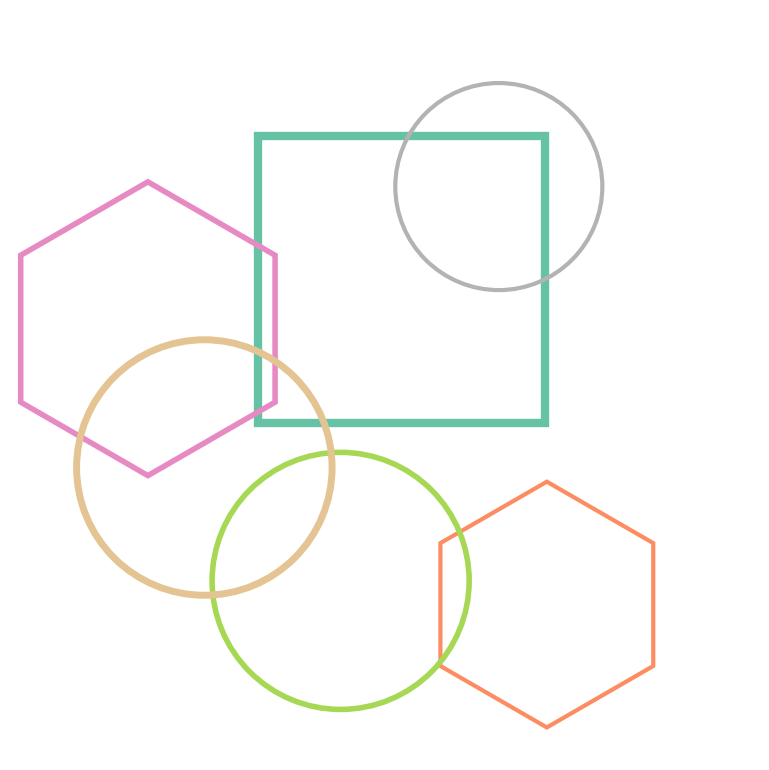[{"shape": "square", "thickness": 3, "radius": 0.93, "center": [0.521, 0.637]}, {"shape": "hexagon", "thickness": 1.5, "radius": 0.8, "center": [0.71, 0.215]}, {"shape": "hexagon", "thickness": 2, "radius": 0.95, "center": [0.192, 0.573]}, {"shape": "circle", "thickness": 2, "radius": 0.83, "center": [0.442, 0.246]}, {"shape": "circle", "thickness": 2.5, "radius": 0.83, "center": [0.265, 0.393]}, {"shape": "circle", "thickness": 1.5, "radius": 0.67, "center": [0.648, 0.758]}]